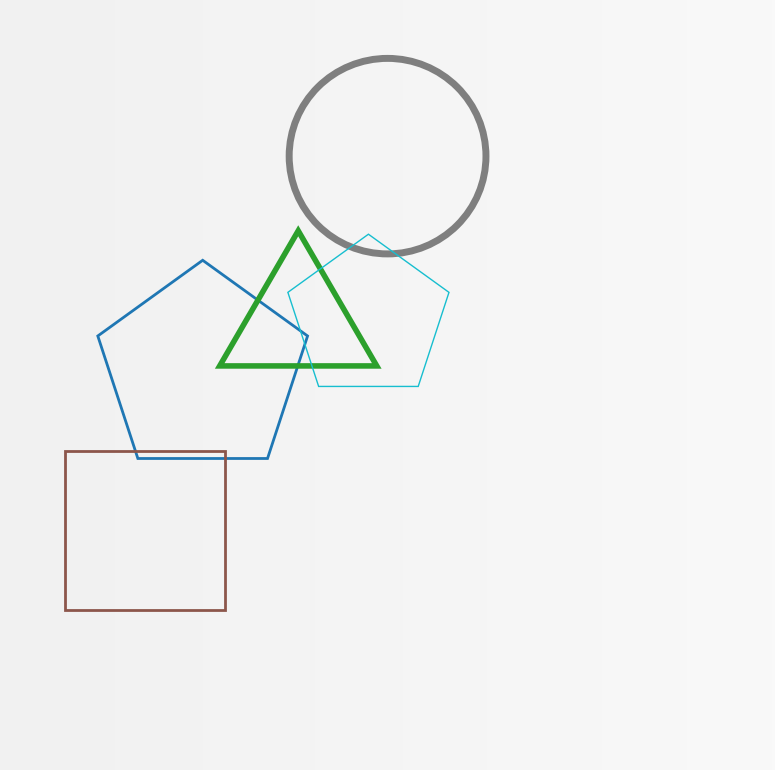[{"shape": "pentagon", "thickness": 1, "radius": 0.71, "center": [0.262, 0.52]}, {"shape": "triangle", "thickness": 2, "radius": 0.59, "center": [0.385, 0.583]}, {"shape": "square", "thickness": 1, "radius": 0.51, "center": [0.187, 0.311]}, {"shape": "circle", "thickness": 2.5, "radius": 0.63, "center": [0.5, 0.797]}, {"shape": "pentagon", "thickness": 0.5, "radius": 0.55, "center": [0.475, 0.587]}]